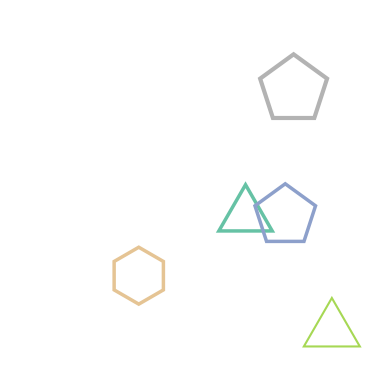[{"shape": "triangle", "thickness": 2.5, "radius": 0.4, "center": [0.638, 0.44]}, {"shape": "pentagon", "thickness": 2.5, "radius": 0.41, "center": [0.741, 0.44]}, {"shape": "triangle", "thickness": 1.5, "radius": 0.42, "center": [0.862, 0.142]}, {"shape": "hexagon", "thickness": 2.5, "radius": 0.37, "center": [0.36, 0.284]}, {"shape": "pentagon", "thickness": 3, "radius": 0.46, "center": [0.763, 0.768]}]